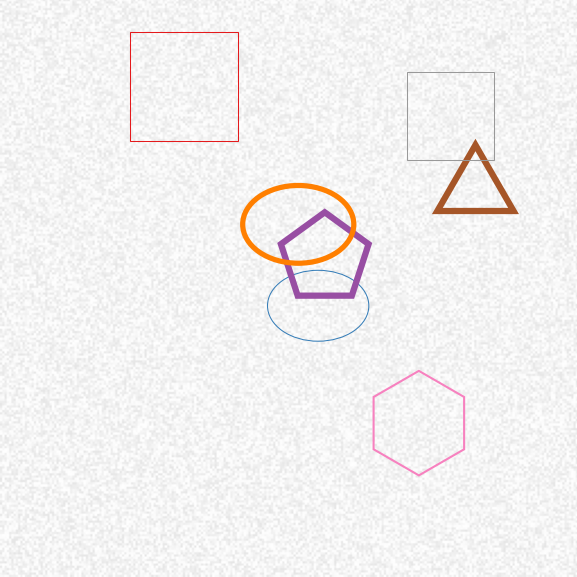[{"shape": "square", "thickness": 0.5, "radius": 0.47, "center": [0.319, 0.849]}, {"shape": "oval", "thickness": 0.5, "radius": 0.44, "center": [0.551, 0.47]}, {"shape": "pentagon", "thickness": 3, "radius": 0.4, "center": [0.562, 0.552]}, {"shape": "oval", "thickness": 2.5, "radius": 0.48, "center": [0.516, 0.611]}, {"shape": "triangle", "thickness": 3, "radius": 0.38, "center": [0.823, 0.672]}, {"shape": "hexagon", "thickness": 1, "radius": 0.45, "center": [0.725, 0.266]}, {"shape": "square", "thickness": 0.5, "radius": 0.38, "center": [0.78, 0.798]}]